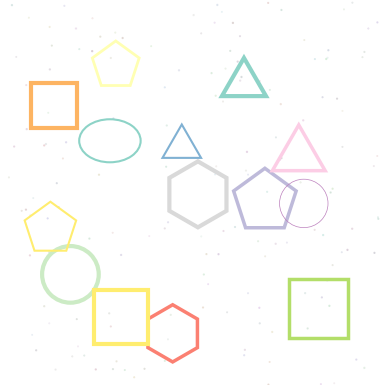[{"shape": "oval", "thickness": 1.5, "radius": 0.4, "center": [0.286, 0.634]}, {"shape": "triangle", "thickness": 3, "radius": 0.33, "center": [0.634, 0.783]}, {"shape": "pentagon", "thickness": 2, "radius": 0.32, "center": [0.301, 0.83]}, {"shape": "pentagon", "thickness": 2.5, "radius": 0.43, "center": [0.688, 0.478]}, {"shape": "hexagon", "thickness": 2.5, "radius": 0.37, "center": [0.449, 0.134]}, {"shape": "triangle", "thickness": 1.5, "radius": 0.29, "center": [0.472, 0.619]}, {"shape": "square", "thickness": 3, "radius": 0.3, "center": [0.14, 0.727]}, {"shape": "square", "thickness": 2.5, "radius": 0.38, "center": [0.827, 0.198]}, {"shape": "triangle", "thickness": 2.5, "radius": 0.4, "center": [0.776, 0.596]}, {"shape": "hexagon", "thickness": 3, "radius": 0.43, "center": [0.514, 0.495]}, {"shape": "circle", "thickness": 0.5, "radius": 0.31, "center": [0.789, 0.472]}, {"shape": "circle", "thickness": 3, "radius": 0.37, "center": [0.183, 0.287]}, {"shape": "square", "thickness": 3, "radius": 0.35, "center": [0.314, 0.176]}, {"shape": "pentagon", "thickness": 1.5, "radius": 0.35, "center": [0.131, 0.406]}]